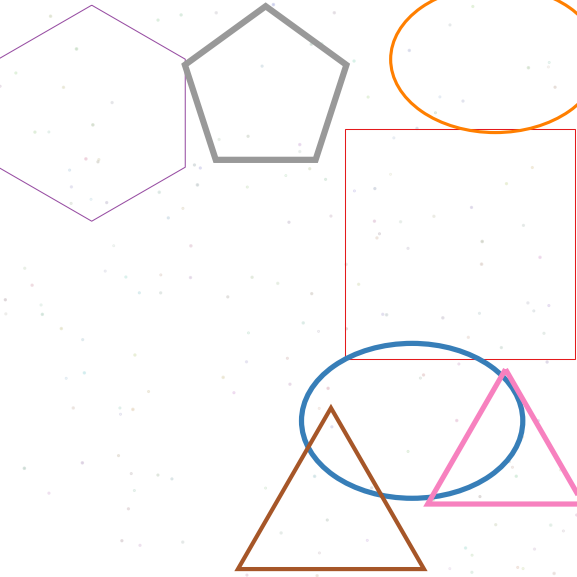[{"shape": "square", "thickness": 0.5, "radius": 1.0, "center": [0.797, 0.576]}, {"shape": "oval", "thickness": 2.5, "radius": 0.96, "center": [0.714, 0.27]}, {"shape": "hexagon", "thickness": 0.5, "radius": 0.94, "center": [0.159, 0.803]}, {"shape": "oval", "thickness": 1.5, "radius": 0.91, "center": [0.858, 0.896]}, {"shape": "triangle", "thickness": 2, "radius": 0.93, "center": [0.573, 0.107]}, {"shape": "triangle", "thickness": 2.5, "radius": 0.78, "center": [0.875, 0.204]}, {"shape": "pentagon", "thickness": 3, "radius": 0.74, "center": [0.46, 0.841]}]